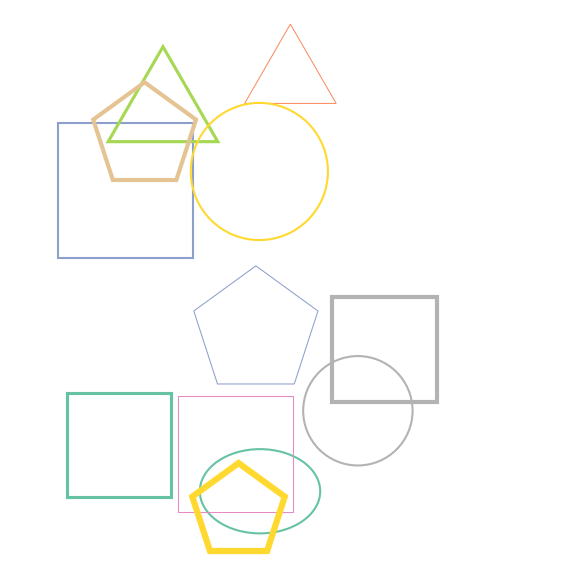[{"shape": "oval", "thickness": 1, "radius": 0.52, "center": [0.45, 0.148]}, {"shape": "square", "thickness": 1.5, "radius": 0.45, "center": [0.206, 0.229]}, {"shape": "triangle", "thickness": 0.5, "radius": 0.46, "center": [0.503, 0.866]}, {"shape": "square", "thickness": 1, "radius": 0.58, "center": [0.218, 0.669]}, {"shape": "pentagon", "thickness": 0.5, "radius": 0.57, "center": [0.443, 0.426]}, {"shape": "square", "thickness": 0.5, "radius": 0.5, "center": [0.408, 0.213]}, {"shape": "triangle", "thickness": 1.5, "radius": 0.55, "center": [0.282, 0.809]}, {"shape": "pentagon", "thickness": 3, "radius": 0.42, "center": [0.413, 0.113]}, {"shape": "circle", "thickness": 1, "radius": 0.59, "center": [0.449, 0.702]}, {"shape": "pentagon", "thickness": 2, "radius": 0.47, "center": [0.25, 0.763]}, {"shape": "square", "thickness": 2, "radius": 0.46, "center": [0.666, 0.394]}, {"shape": "circle", "thickness": 1, "radius": 0.47, "center": [0.62, 0.288]}]